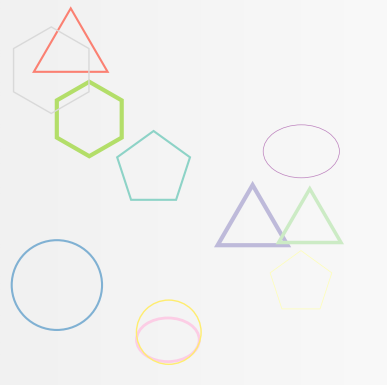[{"shape": "pentagon", "thickness": 1.5, "radius": 0.49, "center": [0.396, 0.561]}, {"shape": "pentagon", "thickness": 0.5, "radius": 0.42, "center": [0.777, 0.265]}, {"shape": "triangle", "thickness": 3, "radius": 0.52, "center": [0.652, 0.415]}, {"shape": "triangle", "thickness": 1.5, "radius": 0.55, "center": [0.183, 0.868]}, {"shape": "circle", "thickness": 1.5, "radius": 0.58, "center": [0.147, 0.26]}, {"shape": "hexagon", "thickness": 3, "radius": 0.48, "center": [0.23, 0.691]}, {"shape": "oval", "thickness": 2, "radius": 0.4, "center": [0.433, 0.117]}, {"shape": "hexagon", "thickness": 1, "radius": 0.56, "center": [0.132, 0.818]}, {"shape": "oval", "thickness": 0.5, "radius": 0.49, "center": [0.778, 0.607]}, {"shape": "triangle", "thickness": 2.5, "radius": 0.46, "center": [0.799, 0.417]}, {"shape": "circle", "thickness": 1, "radius": 0.42, "center": [0.436, 0.137]}]